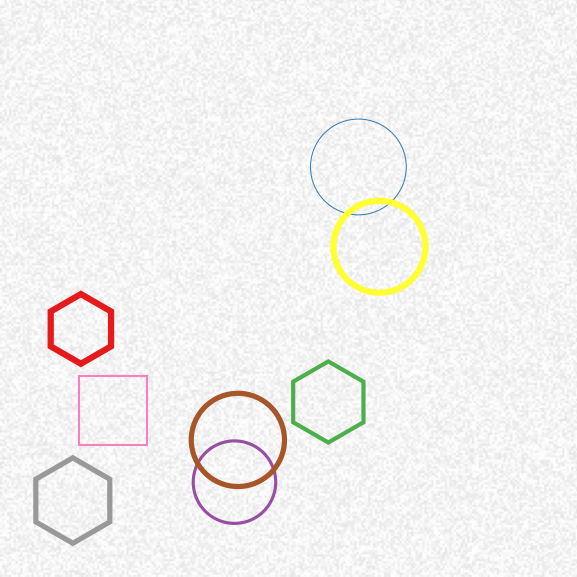[{"shape": "hexagon", "thickness": 3, "radius": 0.3, "center": [0.14, 0.43]}, {"shape": "circle", "thickness": 0.5, "radius": 0.41, "center": [0.621, 0.71]}, {"shape": "hexagon", "thickness": 2, "radius": 0.35, "center": [0.569, 0.303]}, {"shape": "circle", "thickness": 1.5, "radius": 0.36, "center": [0.406, 0.164]}, {"shape": "circle", "thickness": 3, "radius": 0.4, "center": [0.657, 0.572]}, {"shape": "circle", "thickness": 2.5, "radius": 0.4, "center": [0.412, 0.237]}, {"shape": "square", "thickness": 1, "radius": 0.29, "center": [0.196, 0.288]}, {"shape": "hexagon", "thickness": 2.5, "radius": 0.37, "center": [0.126, 0.132]}]